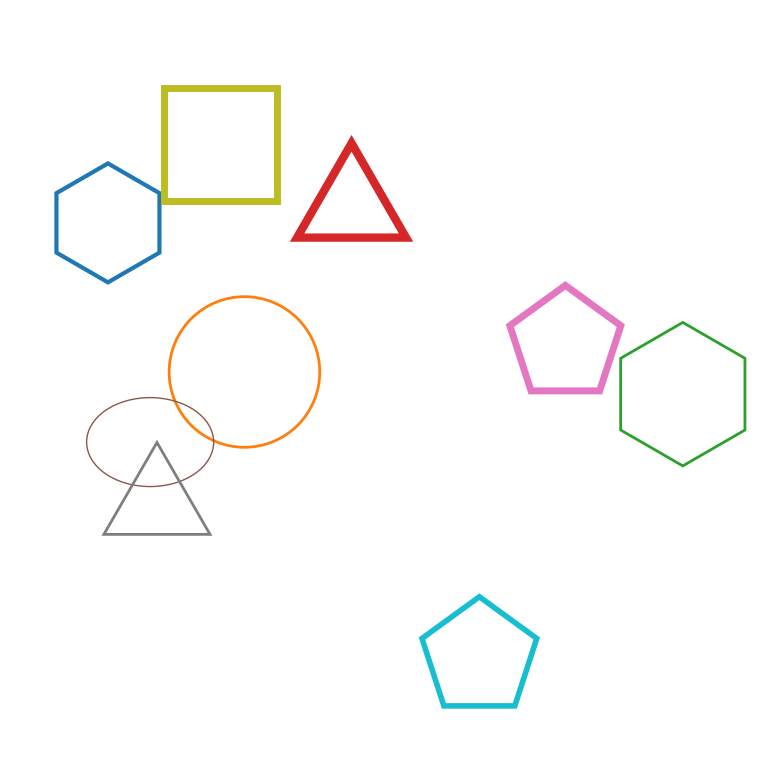[{"shape": "hexagon", "thickness": 1.5, "radius": 0.39, "center": [0.14, 0.711]}, {"shape": "circle", "thickness": 1, "radius": 0.49, "center": [0.317, 0.517]}, {"shape": "hexagon", "thickness": 1, "radius": 0.47, "center": [0.887, 0.488]}, {"shape": "triangle", "thickness": 3, "radius": 0.41, "center": [0.457, 0.732]}, {"shape": "oval", "thickness": 0.5, "radius": 0.41, "center": [0.195, 0.426]}, {"shape": "pentagon", "thickness": 2.5, "radius": 0.38, "center": [0.734, 0.554]}, {"shape": "triangle", "thickness": 1, "radius": 0.4, "center": [0.204, 0.346]}, {"shape": "square", "thickness": 2.5, "radius": 0.37, "center": [0.287, 0.812]}, {"shape": "pentagon", "thickness": 2, "radius": 0.39, "center": [0.623, 0.147]}]